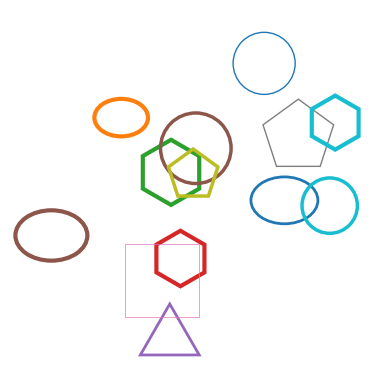[{"shape": "oval", "thickness": 2, "radius": 0.43, "center": [0.739, 0.48]}, {"shape": "circle", "thickness": 1, "radius": 0.4, "center": [0.686, 0.835]}, {"shape": "oval", "thickness": 3, "radius": 0.35, "center": [0.315, 0.694]}, {"shape": "hexagon", "thickness": 3, "radius": 0.42, "center": [0.444, 0.552]}, {"shape": "hexagon", "thickness": 3, "radius": 0.36, "center": [0.469, 0.329]}, {"shape": "triangle", "thickness": 2, "radius": 0.44, "center": [0.441, 0.122]}, {"shape": "oval", "thickness": 3, "radius": 0.47, "center": [0.133, 0.388]}, {"shape": "circle", "thickness": 2.5, "radius": 0.46, "center": [0.509, 0.615]}, {"shape": "square", "thickness": 0.5, "radius": 0.48, "center": [0.42, 0.272]}, {"shape": "pentagon", "thickness": 1, "radius": 0.48, "center": [0.775, 0.646]}, {"shape": "pentagon", "thickness": 2.5, "radius": 0.34, "center": [0.502, 0.545]}, {"shape": "circle", "thickness": 2.5, "radius": 0.36, "center": [0.856, 0.466]}, {"shape": "hexagon", "thickness": 3, "radius": 0.35, "center": [0.871, 0.682]}]